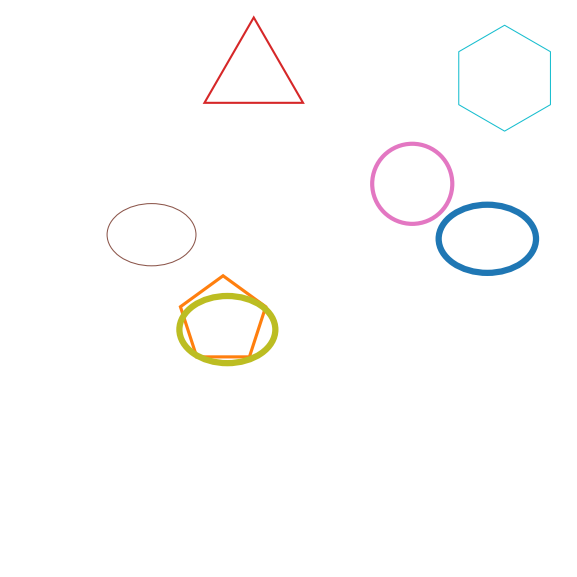[{"shape": "oval", "thickness": 3, "radius": 0.42, "center": [0.844, 0.586]}, {"shape": "pentagon", "thickness": 1.5, "radius": 0.39, "center": [0.386, 0.444]}, {"shape": "triangle", "thickness": 1, "radius": 0.49, "center": [0.439, 0.87]}, {"shape": "oval", "thickness": 0.5, "radius": 0.38, "center": [0.262, 0.593]}, {"shape": "circle", "thickness": 2, "radius": 0.35, "center": [0.714, 0.681]}, {"shape": "oval", "thickness": 3, "radius": 0.42, "center": [0.394, 0.428]}, {"shape": "hexagon", "thickness": 0.5, "radius": 0.46, "center": [0.874, 0.864]}]